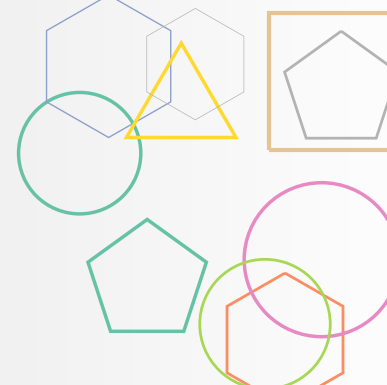[{"shape": "pentagon", "thickness": 2.5, "radius": 0.8, "center": [0.38, 0.269]}, {"shape": "circle", "thickness": 2.5, "radius": 0.79, "center": [0.206, 0.602]}, {"shape": "hexagon", "thickness": 2, "radius": 0.86, "center": [0.736, 0.118]}, {"shape": "hexagon", "thickness": 1, "radius": 0.93, "center": [0.28, 0.828]}, {"shape": "circle", "thickness": 2.5, "radius": 1.0, "center": [0.83, 0.325]}, {"shape": "circle", "thickness": 2, "radius": 0.84, "center": [0.684, 0.158]}, {"shape": "triangle", "thickness": 2.5, "radius": 0.82, "center": [0.468, 0.725]}, {"shape": "square", "thickness": 3, "radius": 0.88, "center": [0.87, 0.789]}, {"shape": "pentagon", "thickness": 2, "radius": 0.77, "center": [0.881, 0.765]}, {"shape": "hexagon", "thickness": 0.5, "radius": 0.72, "center": [0.504, 0.833]}]